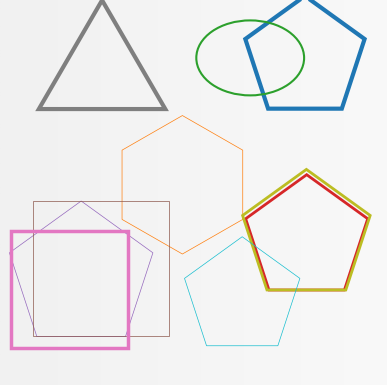[{"shape": "pentagon", "thickness": 3, "radius": 0.81, "center": [0.787, 0.849]}, {"shape": "hexagon", "thickness": 0.5, "radius": 0.9, "center": [0.471, 0.52]}, {"shape": "oval", "thickness": 1.5, "radius": 0.7, "center": [0.646, 0.85]}, {"shape": "pentagon", "thickness": 2, "radius": 0.83, "center": [0.791, 0.381]}, {"shape": "pentagon", "thickness": 0.5, "radius": 0.97, "center": [0.209, 0.283]}, {"shape": "square", "thickness": 0.5, "radius": 0.88, "center": [0.26, 0.302]}, {"shape": "square", "thickness": 2.5, "radius": 0.76, "center": [0.179, 0.248]}, {"shape": "triangle", "thickness": 3, "radius": 0.94, "center": [0.263, 0.811]}, {"shape": "pentagon", "thickness": 2, "radius": 0.87, "center": [0.791, 0.387]}, {"shape": "pentagon", "thickness": 0.5, "radius": 0.78, "center": [0.625, 0.229]}]